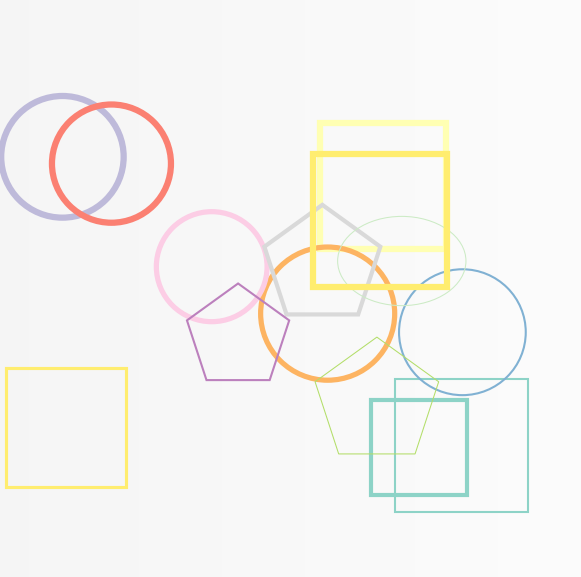[{"shape": "square", "thickness": 2, "radius": 0.41, "center": [0.721, 0.224]}, {"shape": "square", "thickness": 1, "radius": 0.57, "center": [0.794, 0.228]}, {"shape": "square", "thickness": 3, "radius": 0.54, "center": [0.659, 0.677]}, {"shape": "circle", "thickness": 3, "radius": 0.53, "center": [0.107, 0.728]}, {"shape": "circle", "thickness": 3, "radius": 0.51, "center": [0.192, 0.716]}, {"shape": "circle", "thickness": 1, "radius": 0.55, "center": [0.796, 0.424]}, {"shape": "circle", "thickness": 2.5, "radius": 0.58, "center": [0.564, 0.456]}, {"shape": "pentagon", "thickness": 0.5, "radius": 0.56, "center": [0.648, 0.304]}, {"shape": "circle", "thickness": 2.5, "radius": 0.48, "center": [0.364, 0.537]}, {"shape": "pentagon", "thickness": 2, "radius": 0.52, "center": [0.555, 0.54]}, {"shape": "pentagon", "thickness": 1, "radius": 0.46, "center": [0.41, 0.416]}, {"shape": "oval", "thickness": 0.5, "radius": 0.55, "center": [0.691, 0.547]}, {"shape": "square", "thickness": 3, "radius": 0.58, "center": [0.654, 0.617]}, {"shape": "square", "thickness": 1.5, "radius": 0.52, "center": [0.113, 0.259]}]